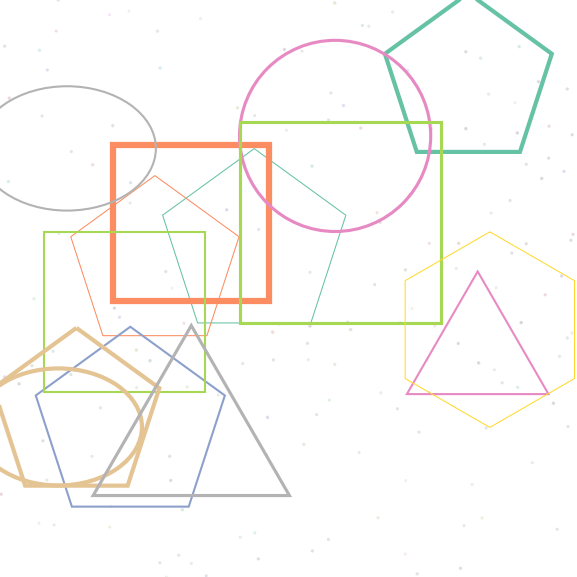[{"shape": "pentagon", "thickness": 2, "radius": 0.76, "center": [0.811, 0.859]}, {"shape": "pentagon", "thickness": 0.5, "radius": 0.83, "center": [0.44, 0.575]}, {"shape": "square", "thickness": 3, "radius": 0.67, "center": [0.33, 0.613]}, {"shape": "pentagon", "thickness": 0.5, "radius": 0.77, "center": [0.268, 0.542]}, {"shape": "pentagon", "thickness": 1, "radius": 0.86, "center": [0.226, 0.261]}, {"shape": "triangle", "thickness": 1, "radius": 0.71, "center": [0.827, 0.387]}, {"shape": "circle", "thickness": 1.5, "radius": 0.83, "center": [0.58, 0.764]}, {"shape": "square", "thickness": 1, "radius": 0.7, "center": [0.216, 0.459]}, {"shape": "square", "thickness": 1.5, "radius": 0.87, "center": [0.59, 0.614]}, {"shape": "hexagon", "thickness": 0.5, "radius": 0.85, "center": [0.848, 0.428]}, {"shape": "pentagon", "thickness": 2, "radius": 0.76, "center": [0.132, 0.28]}, {"shape": "oval", "thickness": 2, "radius": 0.72, "center": [0.101, 0.26]}, {"shape": "triangle", "thickness": 1.5, "radius": 0.98, "center": [0.331, 0.239]}, {"shape": "oval", "thickness": 1, "radius": 0.77, "center": [0.116, 0.742]}]